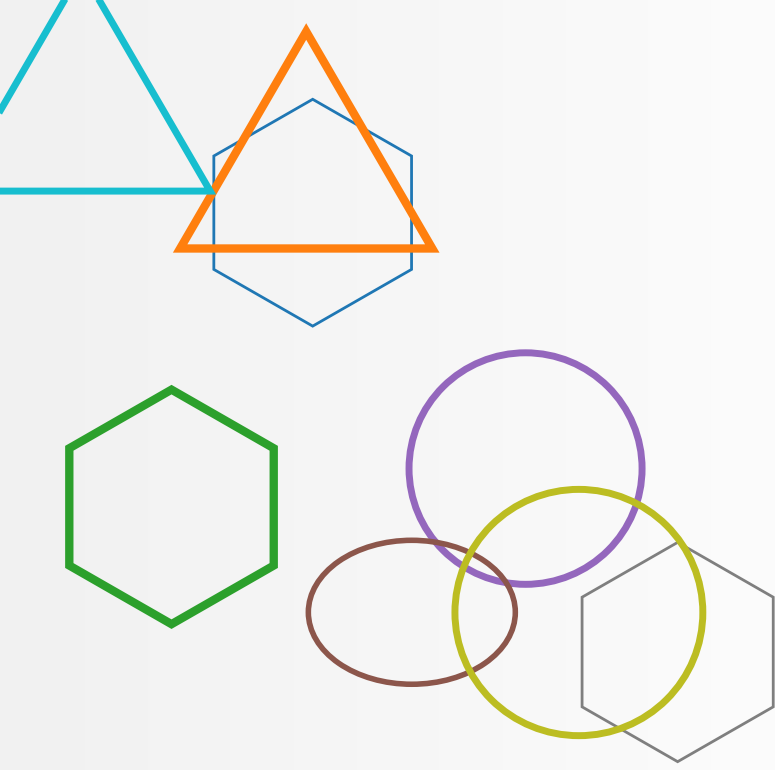[{"shape": "hexagon", "thickness": 1, "radius": 0.74, "center": [0.403, 0.724]}, {"shape": "triangle", "thickness": 3, "radius": 0.94, "center": [0.395, 0.771]}, {"shape": "hexagon", "thickness": 3, "radius": 0.76, "center": [0.221, 0.342]}, {"shape": "circle", "thickness": 2.5, "radius": 0.75, "center": [0.678, 0.391]}, {"shape": "oval", "thickness": 2, "radius": 0.67, "center": [0.531, 0.205]}, {"shape": "hexagon", "thickness": 1, "radius": 0.71, "center": [0.874, 0.153]}, {"shape": "circle", "thickness": 2.5, "radius": 0.8, "center": [0.747, 0.205]}, {"shape": "triangle", "thickness": 2.5, "radius": 0.96, "center": [0.106, 0.847]}]